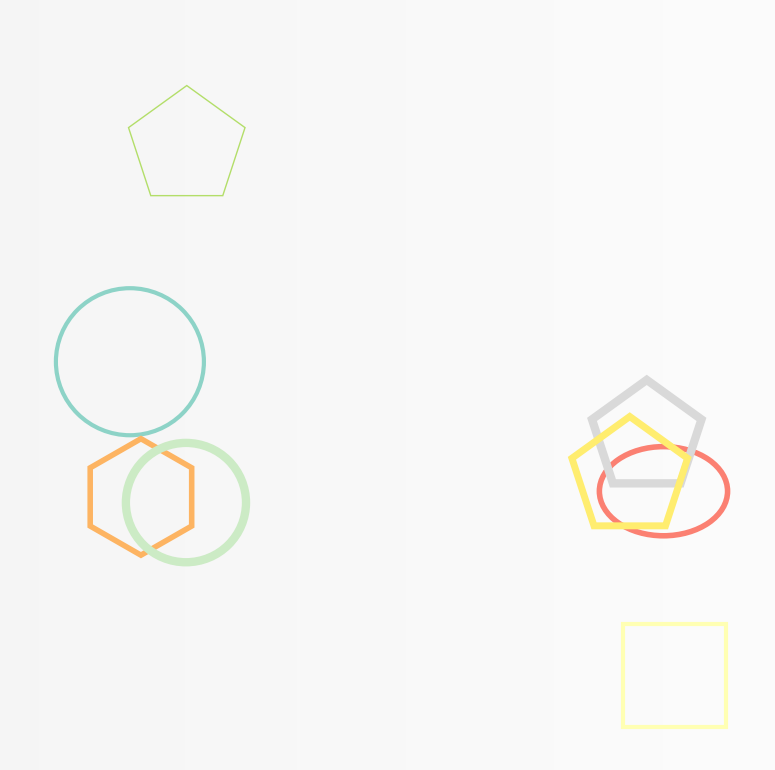[{"shape": "circle", "thickness": 1.5, "radius": 0.48, "center": [0.168, 0.53]}, {"shape": "square", "thickness": 1.5, "radius": 0.33, "center": [0.87, 0.122]}, {"shape": "oval", "thickness": 2, "radius": 0.41, "center": [0.856, 0.362]}, {"shape": "hexagon", "thickness": 2, "radius": 0.38, "center": [0.182, 0.355]}, {"shape": "pentagon", "thickness": 0.5, "radius": 0.4, "center": [0.241, 0.81]}, {"shape": "pentagon", "thickness": 3, "radius": 0.37, "center": [0.834, 0.432]}, {"shape": "circle", "thickness": 3, "radius": 0.39, "center": [0.24, 0.347]}, {"shape": "pentagon", "thickness": 2.5, "radius": 0.39, "center": [0.813, 0.381]}]